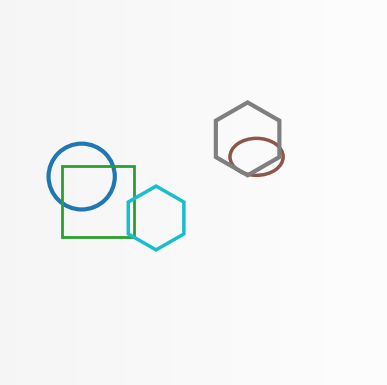[{"shape": "circle", "thickness": 3, "radius": 0.43, "center": [0.211, 0.541]}, {"shape": "square", "thickness": 2, "radius": 0.47, "center": [0.253, 0.477]}, {"shape": "oval", "thickness": 2.5, "radius": 0.34, "center": [0.662, 0.593]}, {"shape": "hexagon", "thickness": 3, "radius": 0.47, "center": [0.639, 0.639]}, {"shape": "hexagon", "thickness": 2.5, "radius": 0.41, "center": [0.403, 0.434]}]